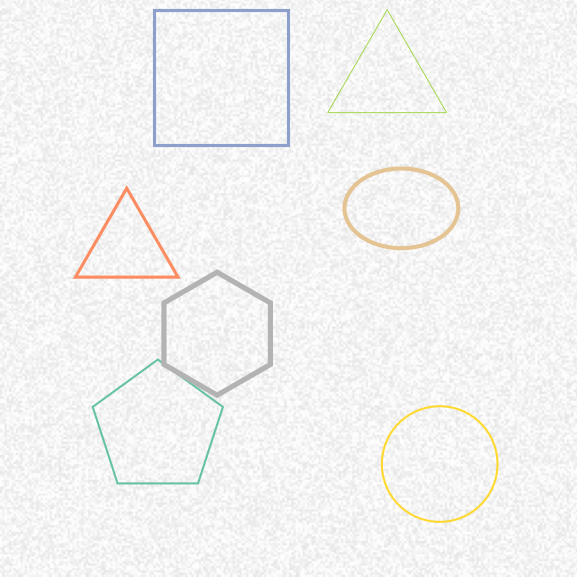[{"shape": "pentagon", "thickness": 1, "radius": 0.59, "center": [0.273, 0.258]}, {"shape": "triangle", "thickness": 1.5, "radius": 0.51, "center": [0.219, 0.571]}, {"shape": "square", "thickness": 1.5, "radius": 0.58, "center": [0.382, 0.865]}, {"shape": "triangle", "thickness": 0.5, "radius": 0.59, "center": [0.67, 0.864]}, {"shape": "circle", "thickness": 1, "radius": 0.5, "center": [0.761, 0.196]}, {"shape": "oval", "thickness": 2, "radius": 0.49, "center": [0.695, 0.638]}, {"shape": "hexagon", "thickness": 2.5, "radius": 0.53, "center": [0.376, 0.421]}]